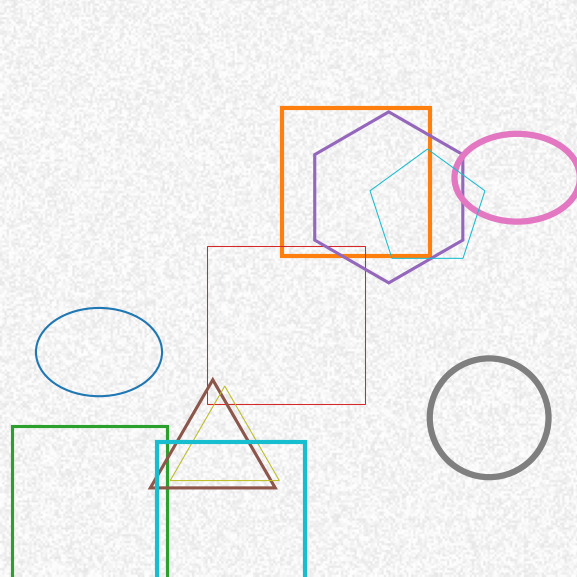[{"shape": "oval", "thickness": 1, "radius": 0.55, "center": [0.171, 0.389]}, {"shape": "square", "thickness": 2, "radius": 0.64, "center": [0.616, 0.684]}, {"shape": "square", "thickness": 1.5, "radius": 0.67, "center": [0.155, 0.126]}, {"shape": "square", "thickness": 0.5, "radius": 0.69, "center": [0.495, 0.436]}, {"shape": "hexagon", "thickness": 1.5, "radius": 0.74, "center": [0.673, 0.657]}, {"shape": "triangle", "thickness": 1.5, "radius": 0.62, "center": [0.368, 0.217]}, {"shape": "oval", "thickness": 3, "radius": 0.54, "center": [0.896, 0.691]}, {"shape": "circle", "thickness": 3, "radius": 0.51, "center": [0.847, 0.276]}, {"shape": "triangle", "thickness": 0.5, "radius": 0.55, "center": [0.389, 0.221]}, {"shape": "square", "thickness": 2, "radius": 0.64, "center": [0.4, 0.107]}, {"shape": "pentagon", "thickness": 0.5, "radius": 0.52, "center": [0.74, 0.636]}]